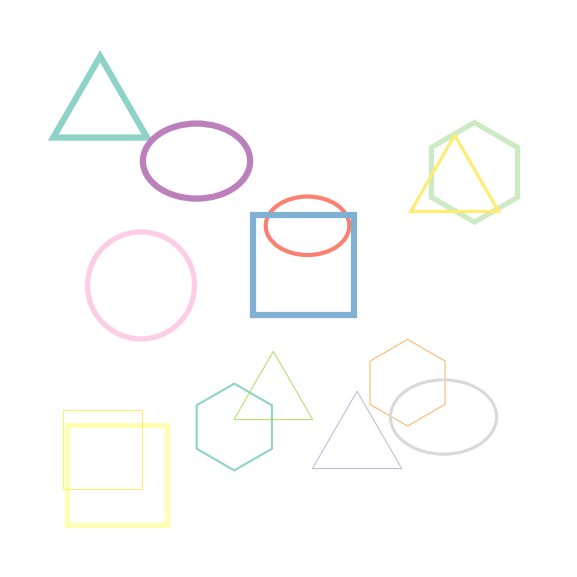[{"shape": "hexagon", "thickness": 1, "radius": 0.38, "center": [0.406, 0.26]}, {"shape": "triangle", "thickness": 3, "radius": 0.47, "center": [0.173, 0.808]}, {"shape": "square", "thickness": 2.5, "radius": 0.43, "center": [0.203, 0.176]}, {"shape": "triangle", "thickness": 0.5, "radius": 0.45, "center": [0.618, 0.232]}, {"shape": "oval", "thickness": 2, "radius": 0.36, "center": [0.532, 0.608]}, {"shape": "square", "thickness": 3, "radius": 0.44, "center": [0.525, 0.54]}, {"shape": "hexagon", "thickness": 0.5, "radius": 0.38, "center": [0.706, 0.336]}, {"shape": "triangle", "thickness": 0.5, "radius": 0.39, "center": [0.473, 0.312]}, {"shape": "circle", "thickness": 2.5, "radius": 0.46, "center": [0.244, 0.505]}, {"shape": "oval", "thickness": 1.5, "radius": 0.46, "center": [0.768, 0.277]}, {"shape": "oval", "thickness": 3, "radius": 0.46, "center": [0.34, 0.72]}, {"shape": "hexagon", "thickness": 2.5, "radius": 0.43, "center": [0.822, 0.701]}, {"shape": "square", "thickness": 0.5, "radius": 0.34, "center": [0.178, 0.221]}, {"shape": "triangle", "thickness": 1.5, "radius": 0.44, "center": [0.787, 0.677]}]